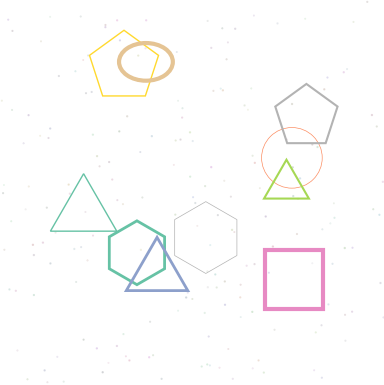[{"shape": "triangle", "thickness": 1, "radius": 0.5, "center": [0.217, 0.449]}, {"shape": "hexagon", "thickness": 2, "radius": 0.41, "center": [0.356, 0.343]}, {"shape": "circle", "thickness": 0.5, "radius": 0.39, "center": [0.758, 0.59]}, {"shape": "triangle", "thickness": 2, "radius": 0.46, "center": [0.408, 0.291]}, {"shape": "square", "thickness": 3, "radius": 0.38, "center": [0.763, 0.274]}, {"shape": "triangle", "thickness": 1.5, "radius": 0.34, "center": [0.744, 0.518]}, {"shape": "pentagon", "thickness": 1, "radius": 0.47, "center": [0.322, 0.827]}, {"shape": "oval", "thickness": 3, "radius": 0.35, "center": [0.379, 0.839]}, {"shape": "pentagon", "thickness": 1.5, "radius": 0.43, "center": [0.796, 0.697]}, {"shape": "hexagon", "thickness": 0.5, "radius": 0.47, "center": [0.535, 0.383]}]